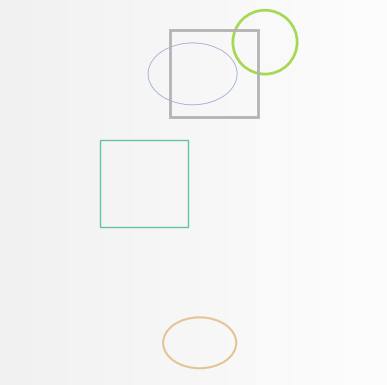[{"shape": "square", "thickness": 1, "radius": 0.57, "center": [0.372, 0.523]}, {"shape": "oval", "thickness": 0.5, "radius": 0.57, "center": [0.497, 0.808]}, {"shape": "circle", "thickness": 2, "radius": 0.41, "center": [0.684, 0.89]}, {"shape": "oval", "thickness": 1.5, "radius": 0.47, "center": [0.515, 0.11]}, {"shape": "square", "thickness": 2, "radius": 0.57, "center": [0.551, 0.809]}]